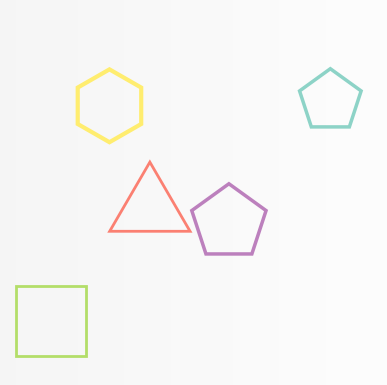[{"shape": "pentagon", "thickness": 2.5, "radius": 0.42, "center": [0.852, 0.738]}, {"shape": "triangle", "thickness": 2, "radius": 0.6, "center": [0.387, 0.459]}, {"shape": "square", "thickness": 2, "radius": 0.45, "center": [0.133, 0.166]}, {"shape": "pentagon", "thickness": 2.5, "radius": 0.5, "center": [0.591, 0.422]}, {"shape": "hexagon", "thickness": 3, "radius": 0.47, "center": [0.282, 0.725]}]